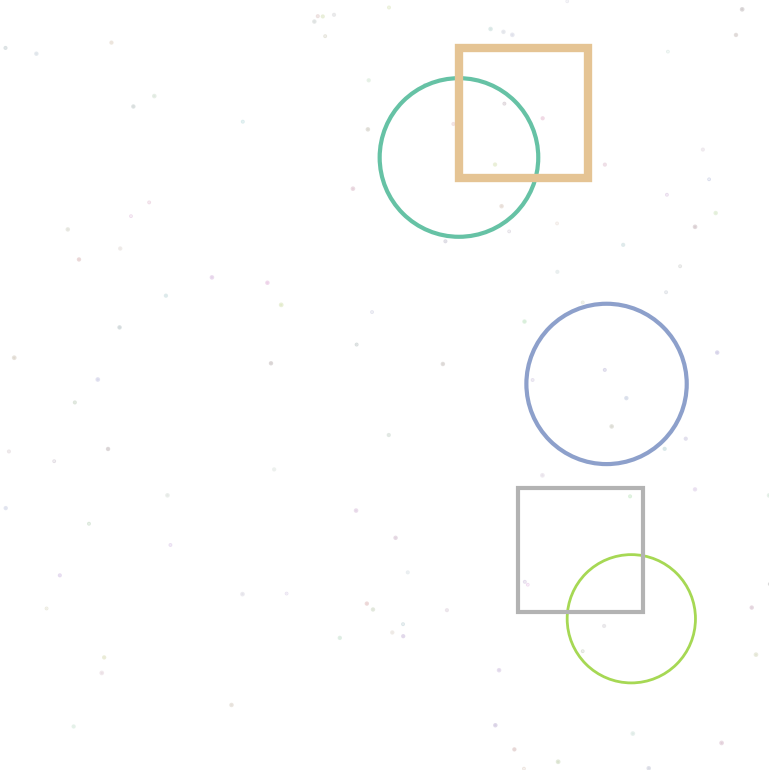[{"shape": "circle", "thickness": 1.5, "radius": 0.51, "center": [0.596, 0.795]}, {"shape": "circle", "thickness": 1.5, "radius": 0.52, "center": [0.788, 0.501]}, {"shape": "circle", "thickness": 1, "radius": 0.42, "center": [0.82, 0.196]}, {"shape": "square", "thickness": 3, "radius": 0.42, "center": [0.68, 0.853]}, {"shape": "square", "thickness": 1.5, "radius": 0.4, "center": [0.754, 0.285]}]